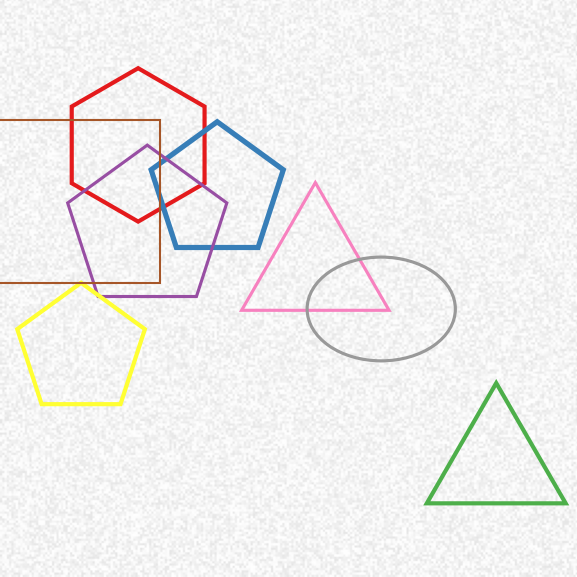[{"shape": "hexagon", "thickness": 2, "radius": 0.66, "center": [0.239, 0.748]}, {"shape": "pentagon", "thickness": 2.5, "radius": 0.6, "center": [0.376, 0.668]}, {"shape": "triangle", "thickness": 2, "radius": 0.69, "center": [0.859, 0.197]}, {"shape": "pentagon", "thickness": 1.5, "radius": 0.72, "center": [0.255, 0.603]}, {"shape": "pentagon", "thickness": 2, "radius": 0.58, "center": [0.14, 0.393]}, {"shape": "square", "thickness": 1, "radius": 0.71, "center": [0.136, 0.65]}, {"shape": "triangle", "thickness": 1.5, "radius": 0.74, "center": [0.546, 0.536]}, {"shape": "oval", "thickness": 1.5, "radius": 0.64, "center": [0.66, 0.464]}]